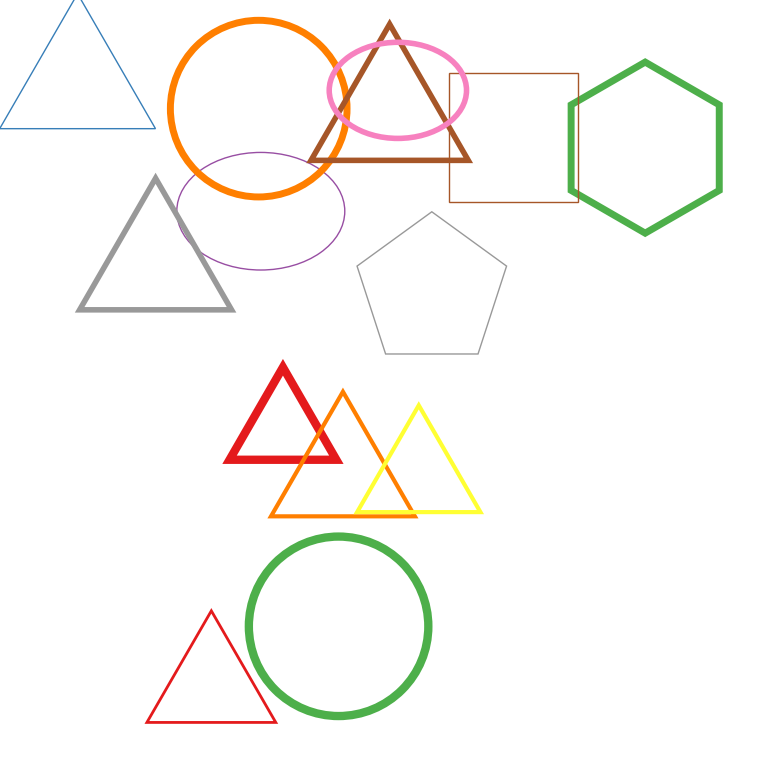[{"shape": "triangle", "thickness": 3, "radius": 0.4, "center": [0.367, 0.443]}, {"shape": "triangle", "thickness": 1, "radius": 0.48, "center": [0.274, 0.11]}, {"shape": "triangle", "thickness": 0.5, "radius": 0.58, "center": [0.101, 0.891]}, {"shape": "hexagon", "thickness": 2.5, "radius": 0.56, "center": [0.838, 0.808]}, {"shape": "circle", "thickness": 3, "radius": 0.58, "center": [0.44, 0.187]}, {"shape": "oval", "thickness": 0.5, "radius": 0.55, "center": [0.339, 0.726]}, {"shape": "circle", "thickness": 2.5, "radius": 0.57, "center": [0.336, 0.859]}, {"shape": "triangle", "thickness": 1.5, "radius": 0.54, "center": [0.445, 0.383]}, {"shape": "triangle", "thickness": 1.5, "radius": 0.46, "center": [0.544, 0.381]}, {"shape": "triangle", "thickness": 2, "radius": 0.59, "center": [0.506, 0.851]}, {"shape": "square", "thickness": 0.5, "radius": 0.42, "center": [0.667, 0.822]}, {"shape": "oval", "thickness": 2, "radius": 0.45, "center": [0.517, 0.883]}, {"shape": "triangle", "thickness": 2, "radius": 0.57, "center": [0.202, 0.655]}, {"shape": "pentagon", "thickness": 0.5, "radius": 0.51, "center": [0.561, 0.623]}]